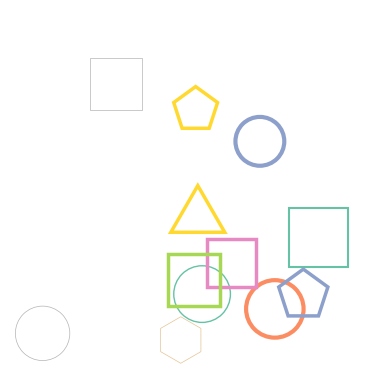[{"shape": "square", "thickness": 1.5, "radius": 0.39, "center": [0.827, 0.384]}, {"shape": "circle", "thickness": 1, "radius": 0.37, "center": [0.525, 0.236]}, {"shape": "circle", "thickness": 3, "radius": 0.37, "center": [0.714, 0.198]}, {"shape": "pentagon", "thickness": 2.5, "radius": 0.34, "center": [0.788, 0.234]}, {"shape": "circle", "thickness": 3, "radius": 0.32, "center": [0.675, 0.633]}, {"shape": "square", "thickness": 2.5, "radius": 0.31, "center": [0.601, 0.316]}, {"shape": "square", "thickness": 2.5, "radius": 0.34, "center": [0.504, 0.272]}, {"shape": "triangle", "thickness": 2.5, "radius": 0.4, "center": [0.514, 0.437]}, {"shape": "pentagon", "thickness": 2.5, "radius": 0.3, "center": [0.508, 0.715]}, {"shape": "hexagon", "thickness": 0.5, "radius": 0.3, "center": [0.47, 0.117]}, {"shape": "circle", "thickness": 0.5, "radius": 0.35, "center": [0.111, 0.134]}, {"shape": "square", "thickness": 0.5, "radius": 0.33, "center": [0.302, 0.782]}]